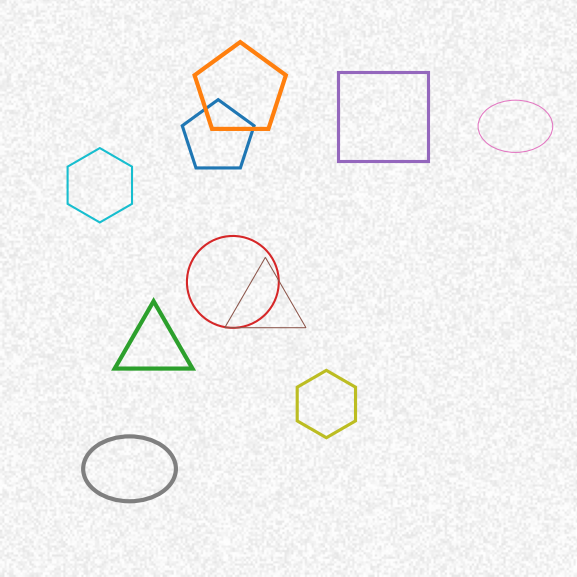[{"shape": "pentagon", "thickness": 1.5, "radius": 0.33, "center": [0.378, 0.761]}, {"shape": "pentagon", "thickness": 2, "radius": 0.42, "center": [0.416, 0.843]}, {"shape": "triangle", "thickness": 2, "radius": 0.39, "center": [0.266, 0.4]}, {"shape": "circle", "thickness": 1, "radius": 0.4, "center": [0.403, 0.511]}, {"shape": "square", "thickness": 1.5, "radius": 0.39, "center": [0.663, 0.797]}, {"shape": "triangle", "thickness": 0.5, "radius": 0.41, "center": [0.459, 0.472]}, {"shape": "oval", "thickness": 0.5, "radius": 0.32, "center": [0.892, 0.78]}, {"shape": "oval", "thickness": 2, "radius": 0.4, "center": [0.224, 0.187]}, {"shape": "hexagon", "thickness": 1.5, "radius": 0.29, "center": [0.565, 0.299]}, {"shape": "hexagon", "thickness": 1, "radius": 0.32, "center": [0.173, 0.678]}]